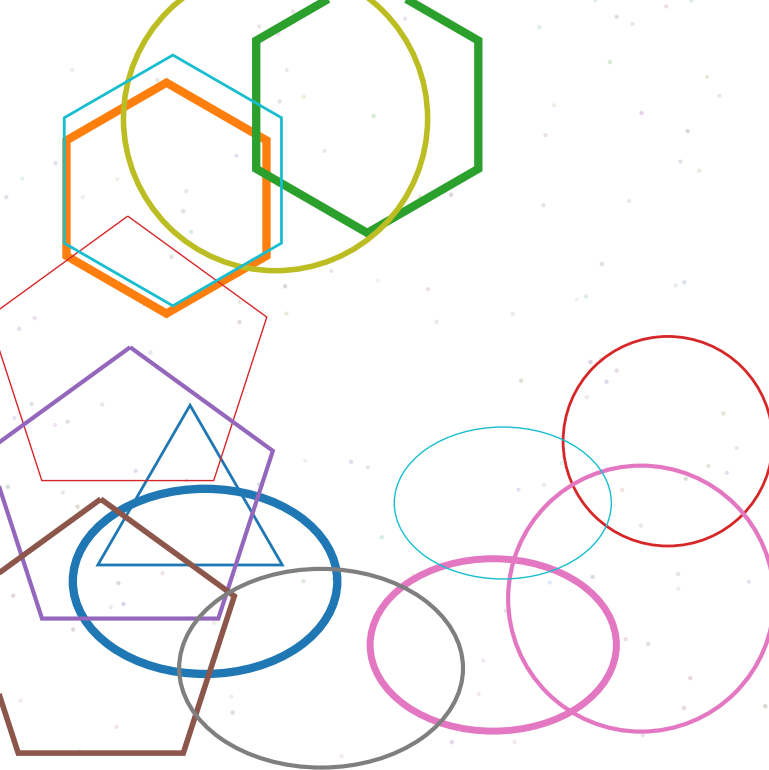[{"shape": "triangle", "thickness": 1, "radius": 0.69, "center": [0.247, 0.335]}, {"shape": "oval", "thickness": 3, "radius": 0.86, "center": [0.266, 0.245]}, {"shape": "hexagon", "thickness": 3, "radius": 0.75, "center": [0.216, 0.743]}, {"shape": "hexagon", "thickness": 3, "radius": 0.83, "center": [0.477, 0.864]}, {"shape": "circle", "thickness": 1, "radius": 0.68, "center": [0.867, 0.427]}, {"shape": "pentagon", "thickness": 0.5, "radius": 0.95, "center": [0.166, 0.529]}, {"shape": "pentagon", "thickness": 1.5, "radius": 0.97, "center": [0.169, 0.354]}, {"shape": "pentagon", "thickness": 2, "radius": 0.91, "center": [0.131, 0.17]}, {"shape": "circle", "thickness": 1.5, "radius": 0.86, "center": [0.833, 0.223]}, {"shape": "oval", "thickness": 2.5, "radius": 0.8, "center": [0.641, 0.162]}, {"shape": "oval", "thickness": 1.5, "radius": 0.92, "center": [0.417, 0.132]}, {"shape": "circle", "thickness": 2, "radius": 0.99, "center": [0.358, 0.846]}, {"shape": "oval", "thickness": 0.5, "radius": 0.7, "center": [0.653, 0.347]}, {"shape": "hexagon", "thickness": 1, "radius": 0.81, "center": [0.224, 0.766]}]